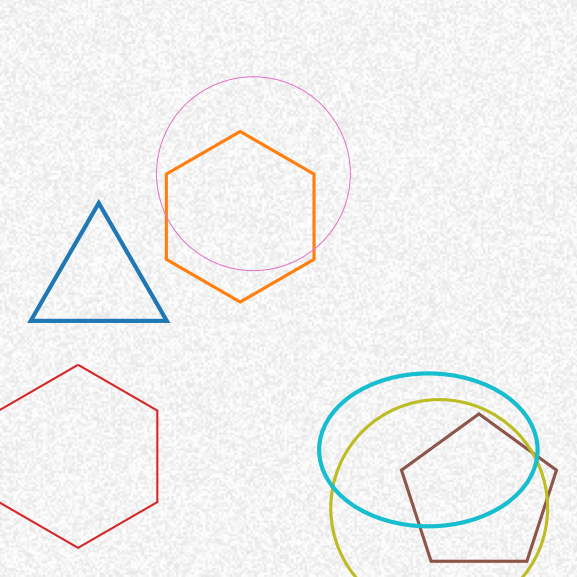[{"shape": "triangle", "thickness": 2, "radius": 0.68, "center": [0.171, 0.512]}, {"shape": "hexagon", "thickness": 1.5, "radius": 0.74, "center": [0.416, 0.624]}, {"shape": "hexagon", "thickness": 1, "radius": 0.79, "center": [0.135, 0.209]}, {"shape": "pentagon", "thickness": 1.5, "radius": 0.71, "center": [0.829, 0.141]}, {"shape": "circle", "thickness": 0.5, "radius": 0.84, "center": [0.439, 0.698]}, {"shape": "circle", "thickness": 1.5, "radius": 0.94, "center": [0.76, 0.119]}, {"shape": "oval", "thickness": 2, "radius": 0.95, "center": [0.742, 0.22]}]